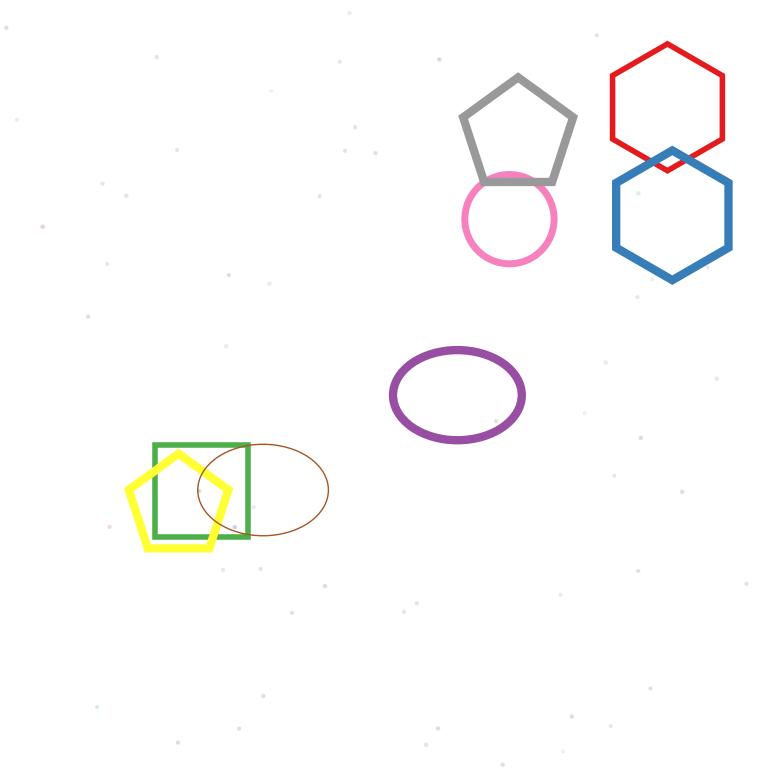[{"shape": "hexagon", "thickness": 2, "radius": 0.41, "center": [0.867, 0.861]}, {"shape": "hexagon", "thickness": 3, "radius": 0.42, "center": [0.873, 0.72]}, {"shape": "square", "thickness": 2, "radius": 0.3, "center": [0.262, 0.362]}, {"shape": "oval", "thickness": 3, "radius": 0.42, "center": [0.594, 0.487]}, {"shape": "pentagon", "thickness": 3, "radius": 0.34, "center": [0.232, 0.343]}, {"shape": "oval", "thickness": 0.5, "radius": 0.42, "center": [0.342, 0.364]}, {"shape": "circle", "thickness": 2.5, "radius": 0.29, "center": [0.662, 0.715]}, {"shape": "pentagon", "thickness": 3, "radius": 0.38, "center": [0.673, 0.824]}]